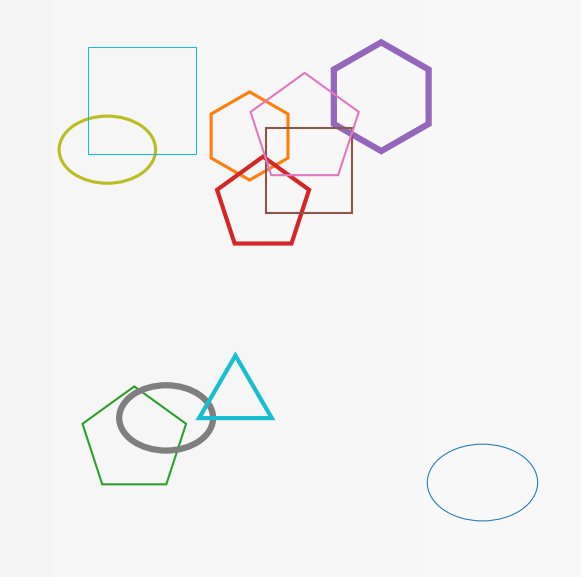[{"shape": "oval", "thickness": 0.5, "radius": 0.47, "center": [0.83, 0.164]}, {"shape": "hexagon", "thickness": 1.5, "radius": 0.38, "center": [0.429, 0.764]}, {"shape": "pentagon", "thickness": 1, "radius": 0.47, "center": [0.231, 0.236]}, {"shape": "pentagon", "thickness": 2, "radius": 0.42, "center": [0.453, 0.645]}, {"shape": "hexagon", "thickness": 3, "radius": 0.47, "center": [0.656, 0.832]}, {"shape": "square", "thickness": 1, "radius": 0.37, "center": [0.531, 0.703]}, {"shape": "pentagon", "thickness": 1, "radius": 0.49, "center": [0.524, 0.775]}, {"shape": "oval", "thickness": 3, "radius": 0.4, "center": [0.286, 0.276]}, {"shape": "oval", "thickness": 1.5, "radius": 0.42, "center": [0.185, 0.74]}, {"shape": "square", "thickness": 0.5, "radius": 0.46, "center": [0.244, 0.825]}, {"shape": "triangle", "thickness": 2, "radius": 0.36, "center": [0.405, 0.311]}]